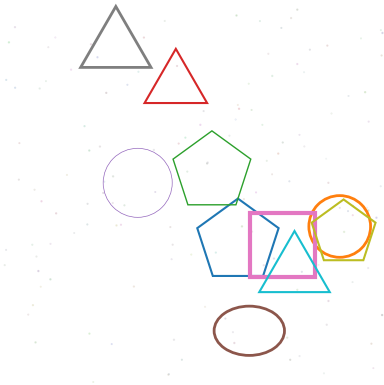[{"shape": "pentagon", "thickness": 1.5, "radius": 0.56, "center": [0.618, 0.373]}, {"shape": "circle", "thickness": 2, "radius": 0.4, "center": [0.882, 0.412]}, {"shape": "pentagon", "thickness": 1, "radius": 0.53, "center": [0.55, 0.554]}, {"shape": "triangle", "thickness": 1.5, "radius": 0.47, "center": [0.457, 0.779]}, {"shape": "circle", "thickness": 0.5, "radius": 0.45, "center": [0.358, 0.525]}, {"shape": "oval", "thickness": 2, "radius": 0.46, "center": [0.648, 0.141]}, {"shape": "square", "thickness": 3, "radius": 0.42, "center": [0.734, 0.363]}, {"shape": "triangle", "thickness": 2, "radius": 0.53, "center": [0.301, 0.878]}, {"shape": "pentagon", "thickness": 1.5, "radius": 0.44, "center": [0.892, 0.395]}, {"shape": "triangle", "thickness": 1.5, "radius": 0.53, "center": [0.765, 0.294]}]